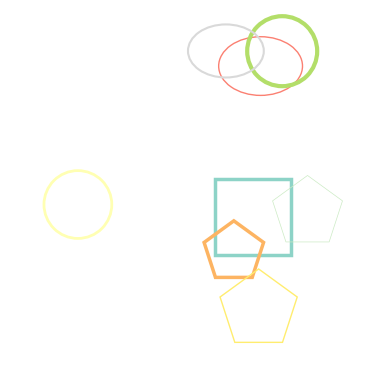[{"shape": "square", "thickness": 2.5, "radius": 0.49, "center": [0.657, 0.436]}, {"shape": "circle", "thickness": 2, "radius": 0.44, "center": [0.202, 0.469]}, {"shape": "oval", "thickness": 1, "radius": 0.54, "center": [0.677, 0.828]}, {"shape": "pentagon", "thickness": 2.5, "radius": 0.41, "center": [0.607, 0.345]}, {"shape": "circle", "thickness": 3, "radius": 0.45, "center": [0.733, 0.867]}, {"shape": "oval", "thickness": 1.5, "radius": 0.49, "center": [0.587, 0.868]}, {"shape": "pentagon", "thickness": 0.5, "radius": 0.48, "center": [0.799, 0.449]}, {"shape": "pentagon", "thickness": 1, "radius": 0.53, "center": [0.672, 0.196]}]